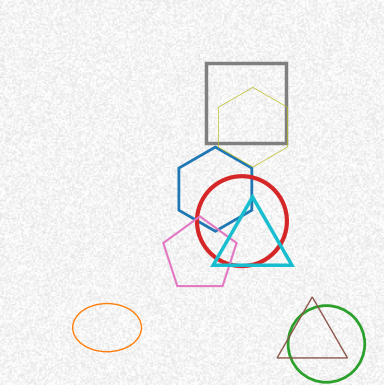[{"shape": "hexagon", "thickness": 2, "radius": 0.55, "center": [0.559, 0.509]}, {"shape": "oval", "thickness": 1, "radius": 0.45, "center": [0.278, 0.149]}, {"shape": "circle", "thickness": 2, "radius": 0.5, "center": [0.848, 0.107]}, {"shape": "circle", "thickness": 3, "radius": 0.58, "center": [0.628, 0.426]}, {"shape": "triangle", "thickness": 1, "radius": 0.53, "center": [0.811, 0.123]}, {"shape": "pentagon", "thickness": 1.5, "radius": 0.5, "center": [0.519, 0.338]}, {"shape": "square", "thickness": 2.5, "radius": 0.52, "center": [0.64, 0.733]}, {"shape": "hexagon", "thickness": 0.5, "radius": 0.52, "center": [0.657, 0.67]}, {"shape": "triangle", "thickness": 2.5, "radius": 0.59, "center": [0.656, 0.37]}]